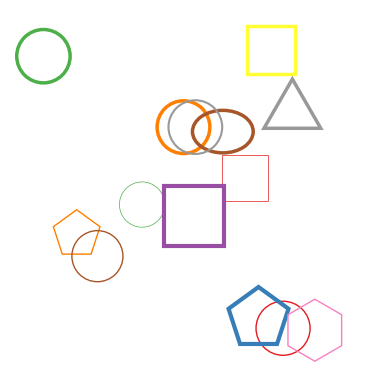[{"shape": "square", "thickness": 0.5, "radius": 0.3, "center": [0.636, 0.537]}, {"shape": "circle", "thickness": 1, "radius": 0.35, "center": [0.735, 0.147]}, {"shape": "pentagon", "thickness": 3, "radius": 0.41, "center": [0.671, 0.173]}, {"shape": "circle", "thickness": 2.5, "radius": 0.35, "center": [0.113, 0.854]}, {"shape": "circle", "thickness": 0.5, "radius": 0.29, "center": [0.369, 0.469]}, {"shape": "square", "thickness": 3, "radius": 0.39, "center": [0.504, 0.44]}, {"shape": "circle", "thickness": 2.5, "radius": 0.34, "center": [0.477, 0.67]}, {"shape": "pentagon", "thickness": 1, "radius": 0.32, "center": [0.199, 0.391]}, {"shape": "square", "thickness": 2.5, "radius": 0.31, "center": [0.704, 0.87]}, {"shape": "circle", "thickness": 1, "radius": 0.33, "center": [0.253, 0.335]}, {"shape": "oval", "thickness": 2.5, "radius": 0.39, "center": [0.579, 0.658]}, {"shape": "hexagon", "thickness": 1, "radius": 0.4, "center": [0.818, 0.142]}, {"shape": "circle", "thickness": 1.5, "radius": 0.35, "center": [0.507, 0.67]}, {"shape": "triangle", "thickness": 2.5, "radius": 0.43, "center": [0.759, 0.709]}]